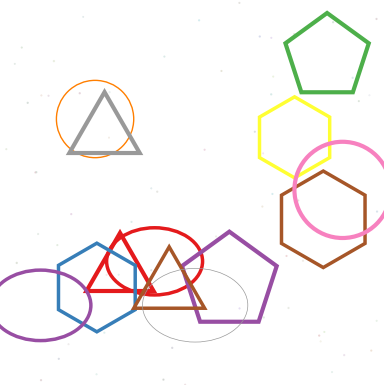[{"shape": "oval", "thickness": 2.5, "radius": 0.62, "center": [0.402, 0.321]}, {"shape": "triangle", "thickness": 3, "radius": 0.5, "center": [0.312, 0.294]}, {"shape": "hexagon", "thickness": 2.5, "radius": 0.58, "center": [0.252, 0.253]}, {"shape": "pentagon", "thickness": 3, "radius": 0.57, "center": [0.85, 0.852]}, {"shape": "oval", "thickness": 2.5, "radius": 0.65, "center": [0.105, 0.207]}, {"shape": "pentagon", "thickness": 3, "radius": 0.65, "center": [0.596, 0.269]}, {"shape": "circle", "thickness": 1, "radius": 0.5, "center": [0.247, 0.691]}, {"shape": "hexagon", "thickness": 2.5, "radius": 0.53, "center": [0.765, 0.643]}, {"shape": "hexagon", "thickness": 2.5, "radius": 0.63, "center": [0.84, 0.43]}, {"shape": "triangle", "thickness": 2.5, "radius": 0.53, "center": [0.439, 0.253]}, {"shape": "circle", "thickness": 3, "radius": 0.62, "center": [0.89, 0.507]}, {"shape": "oval", "thickness": 0.5, "radius": 0.68, "center": [0.507, 0.207]}, {"shape": "triangle", "thickness": 3, "radius": 0.53, "center": [0.272, 0.655]}]